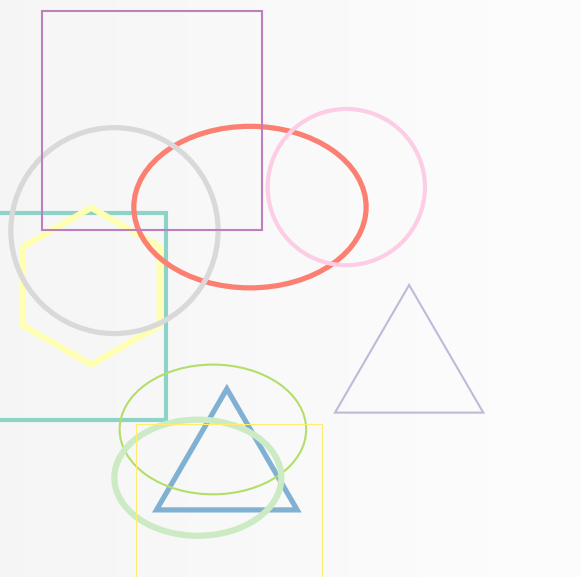[{"shape": "square", "thickness": 2, "radius": 0.9, "center": [0.107, 0.451]}, {"shape": "hexagon", "thickness": 3, "radius": 0.68, "center": [0.157, 0.504]}, {"shape": "triangle", "thickness": 1, "radius": 0.74, "center": [0.704, 0.358]}, {"shape": "oval", "thickness": 2.5, "radius": 1.0, "center": [0.43, 0.641]}, {"shape": "triangle", "thickness": 2.5, "radius": 0.7, "center": [0.39, 0.186]}, {"shape": "oval", "thickness": 1, "radius": 0.8, "center": [0.366, 0.255]}, {"shape": "circle", "thickness": 2, "radius": 0.68, "center": [0.596, 0.675]}, {"shape": "circle", "thickness": 2.5, "radius": 0.89, "center": [0.197, 0.6]}, {"shape": "square", "thickness": 1, "radius": 0.95, "center": [0.262, 0.79]}, {"shape": "oval", "thickness": 3, "radius": 0.72, "center": [0.34, 0.172]}, {"shape": "square", "thickness": 0.5, "radius": 0.8, "center": [0.394, 0.105]}]